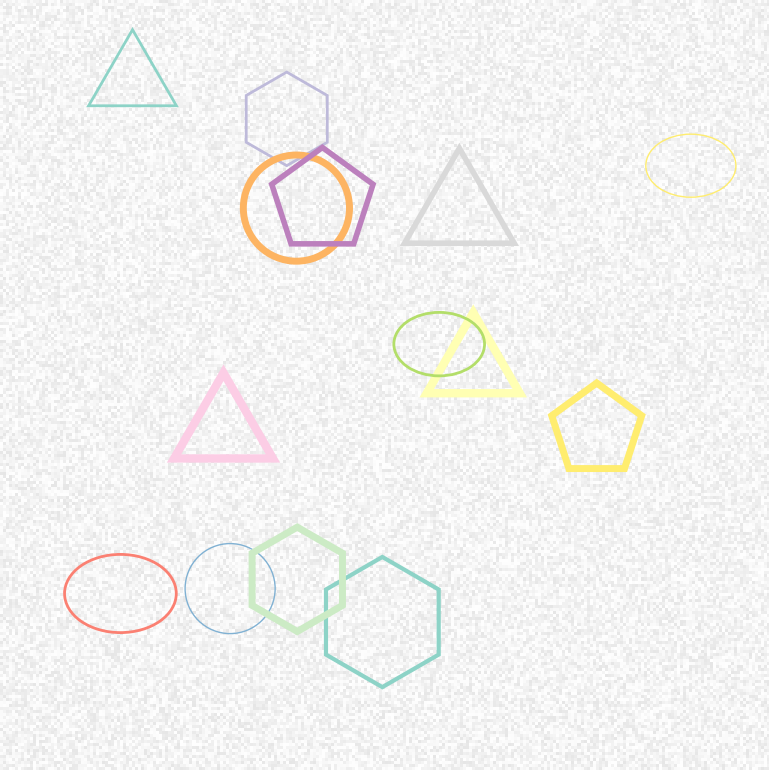[{"shape": "hexagon", "thickness": 1.5, "radius": 0.42, "center": [0.497, 0.192]}, {"shape": "triangle", "thickness": 1, "radius": 0.33, "center": [0.172, 0.896]}, {"shape": "triangle", "thickness": 3, "radius": 0.35, "center": [0.615, 0.524]}, {"shape": "hexagon", "thickness": 1, "radius": 0.3, "center": [0.372, 0.846]}, {"shape": "oval", "thickness": 1, "radius": 0.36, "center": [0.156, 0.229]}, {"shape": "circle", "thickness": 0.5, "radius": 0.29, "center": [0.299, 0.236]}, {"shape": "circle", "thickness": 2.5, "radius": 0.34, "center": [0.385, 0.73]}, {"shape": "oval", "thickness": 1, "radius": 0.29, "center": [0.57, 0.553]}, {"shape": "triangle", "thickness": 3, "radius": 0.37, "center": [0.29, 0.442]}, {"shape": "triangle", "thickness": 2, "radius": 0.41, "center": [0.597, 0.725]}, {"shape": "pentagon", "thickness": 2, "radius": 0.35, "center": [0.419, 0.739]}, {"shape": "hexagon", "thickness": 2.5, "radius": 0.34, "center": [0.386, 0.248]}, {"shape": "oval", "thickness": 0.5, "radius": 0.29, "center": [0.897, 0.785]}, {"shape": "pentagon", "thickness": 2.5, "radius": 0.31, "center": [0.775, 0.441]}]